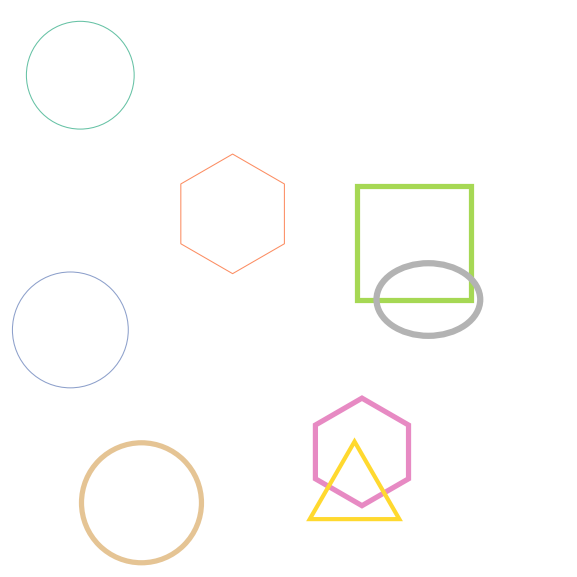[{"shape": "circle", "thickness": 0.5, "radius": 0.47, "center": [0.139, 0.869]}, {"shape": "hexagon", "thickness": 0.5, "radius": 0.52, "center": [0.403, 0.629]}, {"shape": "circle", "thickness": 0.5, "radius": 0.5, "center": [0.122, 0.428]}, {"shape": "hexagon", "thickness": 2.5, "radius": 0.47, "center": [0.627, 0.217]}, {"shape": "square", "thickness": 2.5, "radius": 0.49, "center": [0.717, 0.579]}, {"shape": "triangle", "thickness": 2, "radius": 0.45, "center": [0.614, 0.145]}, {"shape": "circle", "thickness": 2.5, "radius": 0.52, "center": [0.245, 0.129]}, {"shape": "oval", "thickness": 3, "radius": 0.45, "center": [0.742, 0.48]}]